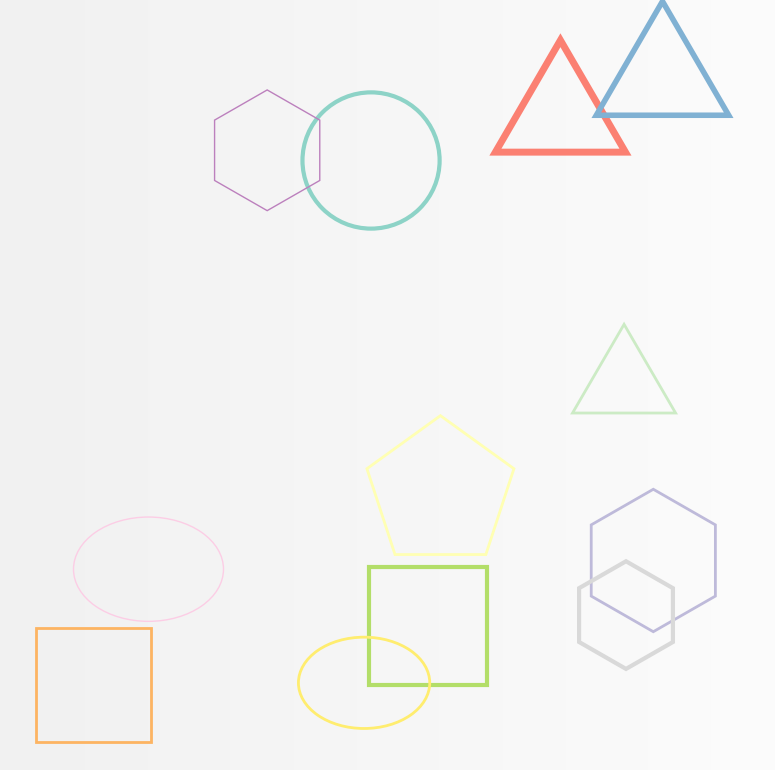[{"shape": "circle", "thickness": 1.5, "radius": 0.44, "center": [0.479, 0.792]}, {"shape": "pentagon", "thickness": 1, "radius": 0.5, "center": [0.568, 0.36]}, {"shape": "hexagon", "thickness": 1, "radius": 0.46, "center": [0.843, 0.272]}, {"shape": "triangle", "thickness": 2.5, "radius": 0.48, "center": [0.723, 0.851]}, {"shape": "triangle", "thickness": 2, "radius": 0.49, "center": [0.855, 0.9]}, {"shape": "square", "thickness": 1, "radius": 0.37, "center": [0.121, 0.111]}, {"shape": "square", "thickness": 1.5, "radius": 0.38, "center": [0.553, 0.187]}, {"shape": "oval", "thickness": 0.5, "radius": 0.48, "center": [0.192, 0.261]}, {"shape": "hexagon", "thickness": 1.5, "radius": 0.35, "center": [0.808, 0.201]}, {"shape": "hexagon", "thickness": 0.5, "radius": 0.39, "center": [0.345, 0.805]}, {"shape": "triangle", "thickness": 1, "radius": 0.38, "center": [0.805, 0.502]}, {"shape": "oval", "thickness": 1, "radius": 0.42, "center": [0.47, 0.113]}]